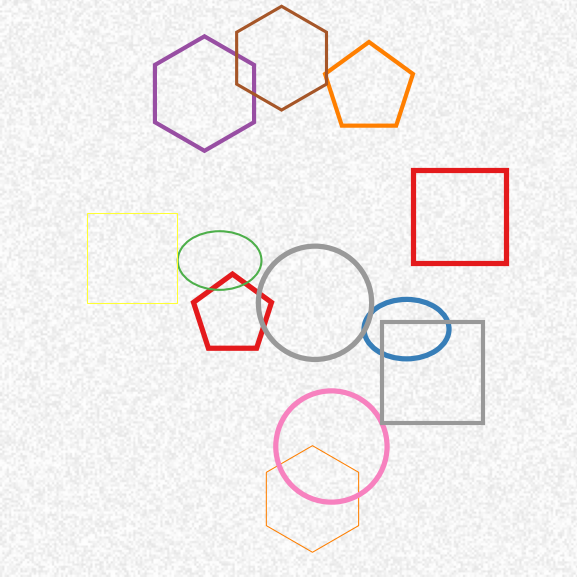[{"shape": "square", "thickness": 2.5, "radius": 0.4, "center": [0.795, 0.624]}, {"shape": "pentagon", "thickness": 2.5, "radius": 0.35, "center": [0.403, 0.454]}, {"shape": "oval", "thickness": 2.5, "radius": 0.37, "center": [0.704, 0.429]}, {"shape": "oval", "thickness": 1, "radius": 0.36, "center": [0.38, 0.548]}, {"shape": "hexagon", "thickness": 2, "radius": 0.5, "center": [0.354, 0.837]}, {"shape": "pentagon", "thickness": 2, "radius": 0.4, "center": [0.639, 0.846]}, {"shape": "hexagon", "thickness": 0.5, "radius": 0.46, "center": [0.541, 0.135]}, {"shape": "square", "thickness": 0.5, "radius": 0.39, "center": [0.229, 0.553]}, {"shape": "hexagon", "thickness": 1.5, "radius": 0.45, "center": [0.488, 0.898]}, {"shape": "circle", "thickness": 2.5, "radius": 0.48, "center": [0.574, 0.226]}, {"shape": "square", "thickness": 2, "radius": 0.44, "center": [0.748, 0.353]}, {"shape": "circle", "thickness": 2.5, "radius": 0.49, "center": [0.545, 0.475]}]